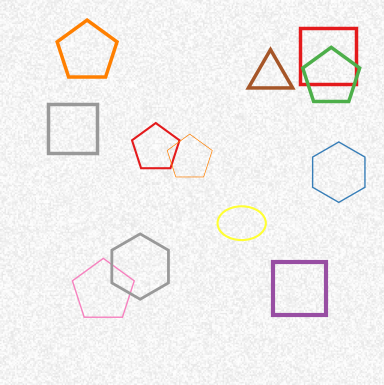[{"shape": "pentagon", "thickness": 1.5, "radius": 0.32, "center": [0.405, 0.616]}, {"shape": "square", "thickness": 2.5, "radius": 0.36, "center": [0.852, 0.855]}, {"shape": "hexagon", "thickness": 1, "radius": 0.39, "center": [0.88, 0.553]}, {"shape": "pentagon", "thickness": 2.5, "radius": 0.39, "center": [0.86, 0.799]}, {"shape": "square", "thickness": 3, "radius": 0.34, "center": [0.778, 0.251]}, {"shape": "pentagon", "thickness": 2.5, "radius": 0.41, "center": [0.226, 0.866]}, {"shape": "pentagon", "thickness": 0.5, "radius": 0.31, "center": [0.493, 0.59]}, {"shape": "oval", "thickness": 1.5, "radius": 0.31, "center": [0.628, 0.42]}, {"shape": "triangle", "thickness": 2.5, "radius": 0.33, "center": [0.703, 0.805]}, {"shape": "pentagon", "thickness": 1, "radius": 0.42, "center": [0.268, 0.244]}, {"shape": "hexagon", "thickness": 2, "radius": 0.42, "center": [0.364, 0.308]}, {"shape": "square", "thickness": 2.5, "radius": 0.32, "center": [0.188, 0.666]}]